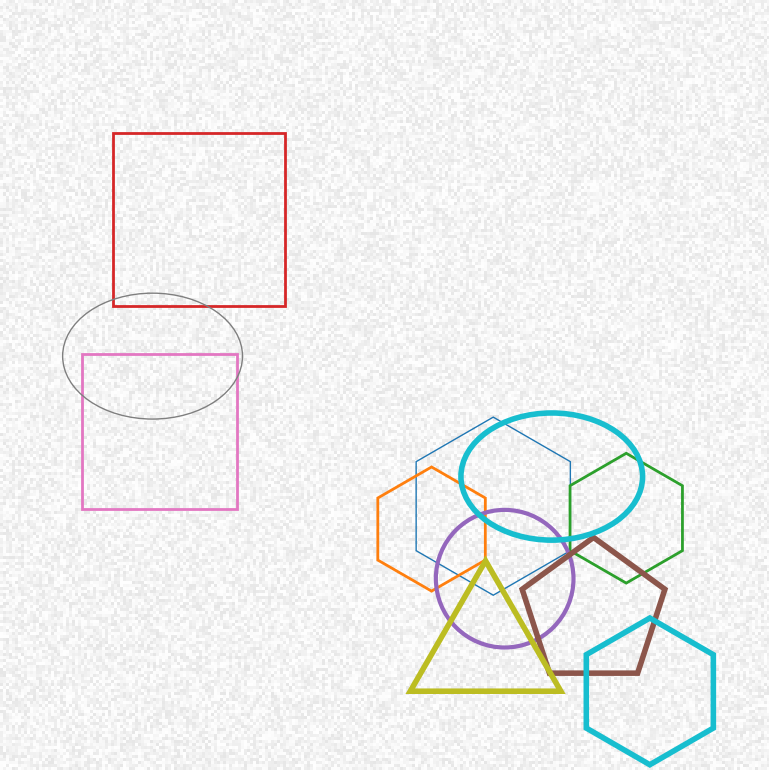[{"shape": "hexagon", "thickness": 0.5, "radius": 0.58, "center": [0.641, 0.343]}, {"shape": "hexagon", "thickness": 1, "radius": 0.4, "center": [0.56, 0.313]}, {"shape": "hexagon", "thickness": 1, "radius": 0.42, "center": [0.813, 0.327]}, {"shape": "square", "thickness": 1, "radius": 0.56, "center": [0.258, 0.715]}, {"shape": "circle", "thickness": 1.5, "radius": 0.45, "center": [0.655, 0.248]}, {"shape": "pentagon", "thickness": 2, "radius": 0.49, "center": [0.771, 0.205]}, {"shape": "square", "thickness": 1, "radius": 0.5, "center": [0.207, 0.439]}, {"shape": "oval", "thickness": 0.5, "radius": 0.58, "center": [0.198, 0.538]}, {"shape": "triangle", "thickness": 2, "radius": 0.56, "center": [0.631, 0.159]}, {"shape": "oval", "thickness": 2, "radius": 0.59, "center": [0.717, 0.381]}, {"shape": "hexagon", "thickness": 2, "radius": 0.48, "center": [0.844, 0.102]}]